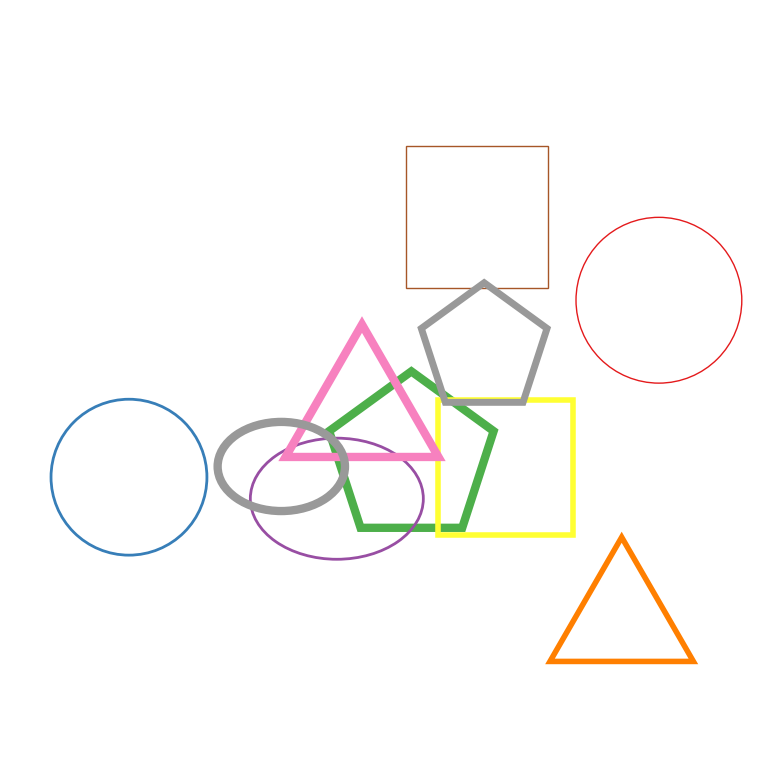[{"shape": "circle", "thickness": 0.5, "radius": 0.54, "center": [0.856, 0.61]}, {"shape": "circle", "thickness": 1, "radius": 0.51, "center": [0.167, 0.38]}, {"shape": "pentagon", "thickness": 3, "radius": 0.56, "center": [0.534, 0.405]}, {"shape": "oval", "thickness": 1, "radius": 0.56, "center": [0.437, 0.352]}, {"shape": "triangle", "thickness": 2, "radius": 0.54, "center": [0.807, 0.195]}, {"shape": "square", "thickness": 2, "radius": 0.44, "center": [0.657, 0.393]}, {"shape": "square", "thickness": 0.5, "radius": 0.46, "center": [0.619, 0.719]}, {"shape": "triangle", "thickness": 3, "radius": 0.57, "center": [0.47, 0.464]}, {"shape": "oval", "thickness": 3, "radius": 0.41, "center": [0.365, 0.394]}, {"shape": "pentagon", "thickness": 2.5, "radius": 0.43, "center": [0.629, 0.547]}]